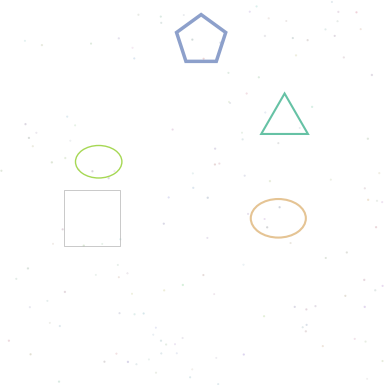[{"shape": "triangle", "thickness": 1.5, "radius": 0.35, "center": [0.739, 0.687]}, {"shape": "pentagon", "thickness": 2.5, "radius": 0.34, "center": [0.522, 0.895]}, {"shape": "oval", "thickness": 1, "radius": 0.3, "center": [0.256, 0.58]}, {"shape": "oval", "thickness": 1.5, "radius": 0.36, "center": [0.723, 0.433]}, {"shape": "square", "thickness": 0.5, "radius": 0.36, "center": [0.24, 0.434]}]